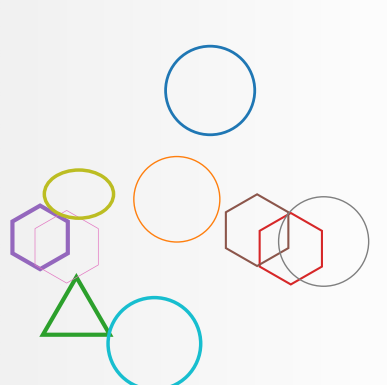[{"shape": "circle", "thickness": 2, "radius": 0.58, "center": [0.542, 0.765]}, {"shape": "circle", "thickness": 1, "radius": 0.55, "center": [0.456, 0.482]}, {"shape": "triangle", "thickness": 3, "radius": 0.5, "center": [0.197, 0.18]}, {"shape": "hexagon", "thickness": 1.5, "radius": 0.46, "center": [0.75, 0.354]}, {"shape": "hexagon", "thickness": 3, "radius": 0.41, "center": [0.104, 0.383]}, {"shape": "hexagon", "thickness": 1.5, "radius": 0.47, "center": [0.664, 0.402]}, {"shape": "hexagon", "thickness": 0.5, "radius": 0.47, "center": [0.172, 0.359]}, {"shape": "circle", "thickness": 1, "radius": 0.58, "center": [0.835, 0.373]}, {"shape": "oval", "thickness": 2.5, "radius": 0.45, "center": [0.204, 0.496]}, {"shape": "circle", "thickness": 2.5, "radius": 0.6, "center": [0.398, 0.107]}]